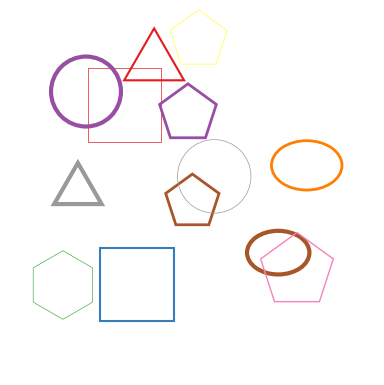[{"shape": "square", "thickness": 0.5, "radius": 0.48, "center": [0.323, 0.727]}, {"shape": "triangle", "thickness": 1.5, "radius": 0.45, "center": [0.4, 0.836]}, {"shape": "square", "thickness": 1.5, "radius": 0.48, "center": [0.356, 0.261]}, {"shape": "hexagon", "thickness": 0.5, "radius": 0.45, "center": [0.163, 0.26]}, {"shape": "circle", "thickness": 3, "radius": 0.45, "center": [0.223, 0.762]}, {"shape": "pentagon", "thickness": 2, "radius": 0.39, "center": [0.488, 0.705]}, {"shape": "oval", "thickness": 2, "radius": 0.46, "center": [0.797, 0.57]}, {"shape": "pentagon", "thickness": 0.5, "radius": 0.39, "center": [0.516, 0.896]}, {"shape": "pentagon", "thickness": 2, "radius": 0.36, "center": [0.5, 0.475]}, {"shape": "oval", "thickness": 3, "radius": 0.4, "center": [0.723, 0.344]}, {"shape": "pentagon", "thickness": 1, "radius": 0.5, "center": [0.771, 0.297]}, {"shape": "circle", "thickness": 0.5, "radius": 0.48, "center": [0.557, 0.542]}, {"shape": "triangle", "thickness": 3, "radius": 0.36, "center": [0.202, 0.506]}]